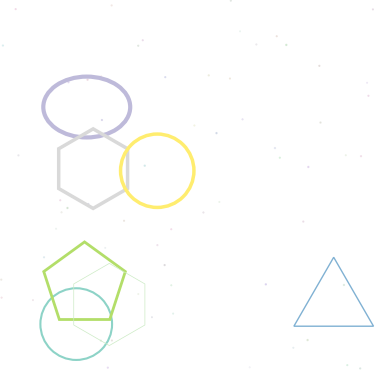[{"shape": "circle", "thickness": 1.5, "radius": 0.47, "center": [0.198, 0.158]}, {"shape": "oval", "thickness": 3, "radius": 0.56, "center": [0.225, 0.722]}, {"shape": "triangle", "thickness": 1, "radius": 0.6, "center": [0.867, 0.212]}, {"shape": "pentagon", "thickness": 2, "radius": 0.56, "center": [0.22, 0.26]}, {"shape": "hexagon", "thickness": 2.5, "radius": 0.52, "center": [0.242, 0.562]}, {"shape": "hexagon", "thickness": 0.5, "radius": 0.53, "center": [0.284, 0.209]}, {"shape": "circle", "thickness": 2.5, "radius": 0.48, "center": [0.408, 0.557]}]